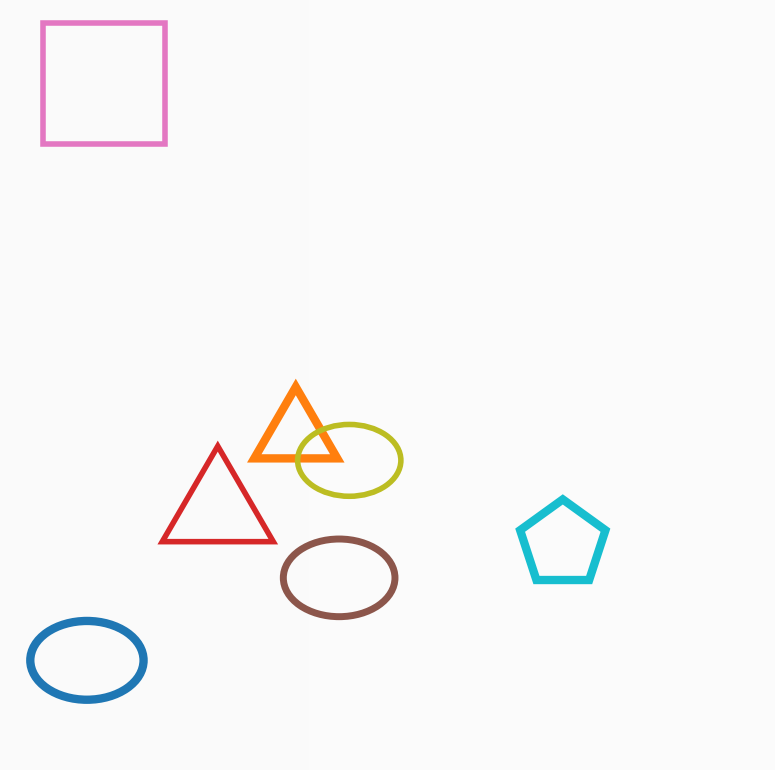[{"shape": "oval", "thickness": 3, "radius": 0.37, "center": [0.112, 0.142]}, {"shape": "triangle", "thickness": 3, "radius": 0.31, "center": [0.382, 0.436]}, {"shape": "triangle", "thickness": 2, "radius": 0.41, "center": [0.281, 0.338]}, {"shape": "oval", "thickness": 2.5, "radius": 0.36, "center": [0.438, 0.25]}, {"shape": "square", "thickness": 2, "radius": 0.39, "center": [0.134, 0.892]}, {"shape": "oval", "thickness": 2, "radius": 0.33, "center": [0.451, 0.402]}, {"shape": "pentagon", "thickness": 3, "radius": 0.29, "center": [0.726, 0.294]}]